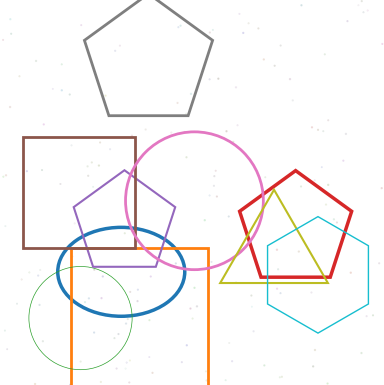[{"shape": "oval", "thickness": 2.5, "radius": 0.82, "center": [0.315, 0.294]}, {"shape": "square", "thickness": 2, "radius": 0.89, "center": [0.362, 0.177]}, {"shape": "circle", "thickness": 0.5, "radius": 0.67, "center": [0.209, 0.174]}, {"shape": "pentagon", "thickness": 2.5, "radius": 0.77, "center": [0.768, 0.404]}, {"shape": "pentagon", "thickness": 1.5, "radius": 0.69, "center": [0.323, 0.419]}, {"shape": "square", "thickness": 2, "radius": 0.72, "center": [0.205, 0.5]}, {"shape": "circle", "thickness": 2, "radius": 0.89, "center": [0.505, 0.479]}, {"shape": "pentagon", "thickness": 2, "radius": 0.88, "center": [0.386, 0.841]}, {"shape": "triangle", "thickness": 1.5, "radius": 0.81, "center": [0.712, 0.346]}, {"shape": "hexagon", "thickness": 1, "radius": 0.76, "center": [0.826, 0.286]}]